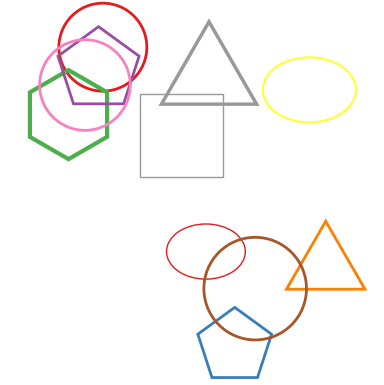[{"shape": "oval", "thickness": 1, "radius": 0.51, "center": [0.535, 0.347]}, {"shape": "circle", "thickness": 2, "radius": 0.57, "center": [0.267, 0.878]}, {"shape": "pentagon", "thickness": 2, "radius": 0.5, "center": [0.61, 0.101]}, {"shape": "hexagon", "thickness": 3, "radius": 0.58, "center": [0.178, 0.702]}, {"shape": "pentagon", "thickness": 2, "radius": 0.55, "center": [0.256, 0.82]}, {"shape": "triangle", "thickness": 2, "radius": 0.59, "center": [0.846, 0.308]}, {"shape": "oval", "thickness": 1.5, "radius": 0.6, "center": [0.803, 0.767]}, {"shape": "circle", "thickness": 2, "radius": 0.67, "center": [0.663, 0.25]}, {"shape": "circle", "thickness": 2, "radius": 0.59, "center": [0.221, 0.779]}, {"shape": "square", "thickness": 1, "radius": 0.54, "center": [0.472, 0.649]}, {"shape": "triangle", "thickness": 2.5, "radius": 0.71, "center": [0.543, 0.801]}]